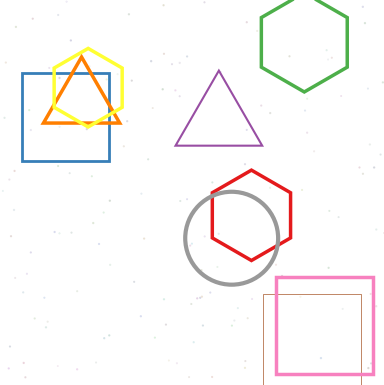[{"shape": "hexagon", "thickness": 2.5, "radius": 0.59, "center": [0.653, 0.441]}, {"shape": "square", "thickness": 2, "radius": 0.57, "center": [0.171, 0.696]}, {"shape": "hexagon", "thickness": 2.5, "radius": 0.64, "center": [0.79, 0.89]}, {"shape": "triangle", "thickness": 1.5, "radius": 0.65, "center": [0.568, 0.687]}, {"shape": "triangle", "thickness": 2.5, "radius": 0.57, "center": [0.212, 0.738]}, {"shape": "hexagon", "thickness": 2.5, "radius": 0.51, "center": [0.229, 0.772]}, {"shape": "square", "thickness": 0.5, "radius": 0.64, "center": [0.811, 0.109]}, {"shape": "square", "thickness": 2.5, "radius": 0.63, "center": [0.844, 0.155]}, {"shape": "circle", "thickness": 3, "radius": 0.6, "center": [0.602, 0.381]}]